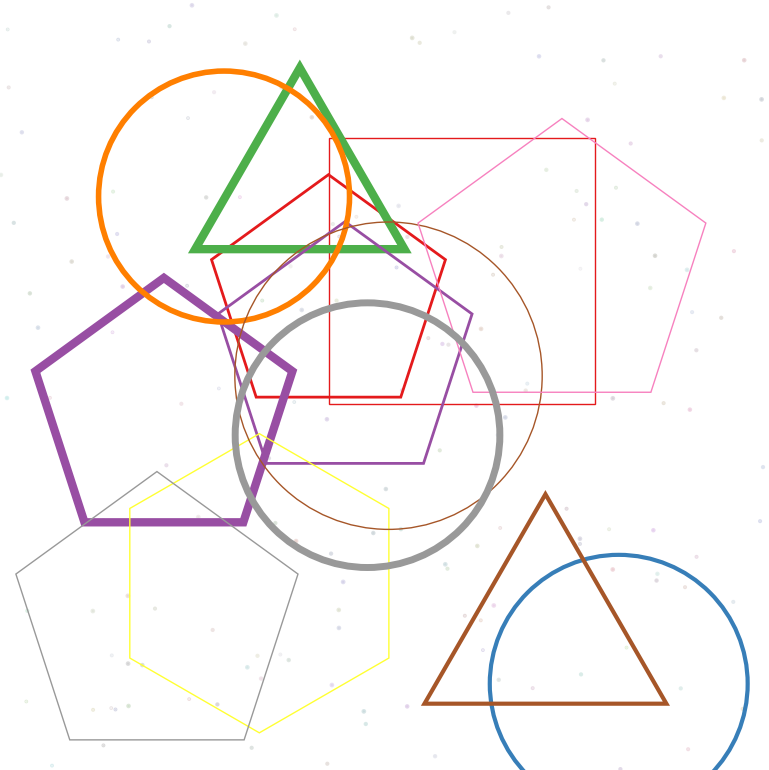[{"shape": "pentagon", "thickness": 1, "radius": 0.8, "center": [0.427, 0.613]}, {"shape": "square", "thickness": 0.5, "radius": 0.86, "center": [0.6, 0.647]}, {"shape": "circle", "thickness": 1.5, "radius": 0.84, "center": [0.804, 0.112]}, {"shape": "triangle", "thickness": 3, "radius": 0.78, "center": [0.389, 0.755]}, {"shape": "pentagon", "thickness": 1, "radius": 0.87, "center": [0.448, 0.539]}, {"shape": "pentagon", "thickness": 3, "radius": 0.88, "center": [0.213, 0.464]}, {"shape": "circle", "thickness": 2, "radius": 0.81, "center": [0.291, 0.745]}, {"shape": "hexagon", "thickness": 0.5, "radius": 0.97, "center": [0.337, 0.243]}, {"shape": "circle", "thickness": 0.5, "radius": 1.0, "center": [0.505, 0.512]}, {"shape": "triangle", "thickness": 1.5, "radius": 0.91, "center": [0.708, 0.177]}, {"shape": "pentagon", "thickness": 0.5, "radius": 0.98, "center": [0.73, 0.65]}, {"shape": "circle", "thickness": 2.5, "radius": 0.86, "center": [0.477, 0.435]}, {"shape": "pentagon", "thickness": 0.5, "radius": 0.96, "center": [0.204, 0.195]}]